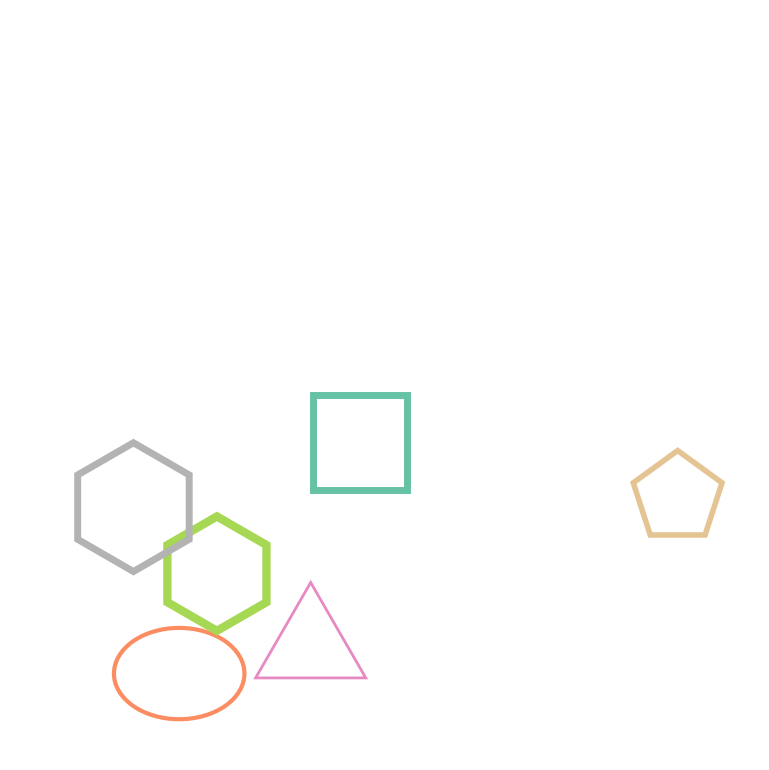[{"shape": "square", "thickness": 2.5, "radius": 0.31, "center": [0.468, 0.425]}, {"shape": "oval", "thickness": 1.5, "radius": 0.42, "center": [0.233, 0.125]}, {"shape": "triangle", "thickness": 1, "radius": 0.41, "center": [0.403, 0.161]}, {"shape": "hexagon", "thickness": 3, "radius": 0.37, "center": [0.282, 0.255]}, {"shape": "pentagon", "thickness": 2, "radius": 0.3, "center": [0.88, 0.354]}, {"shape": "hexagon", "thickness": 2.5, "radius": 0.42, "center": [0.173, 0.341]}]